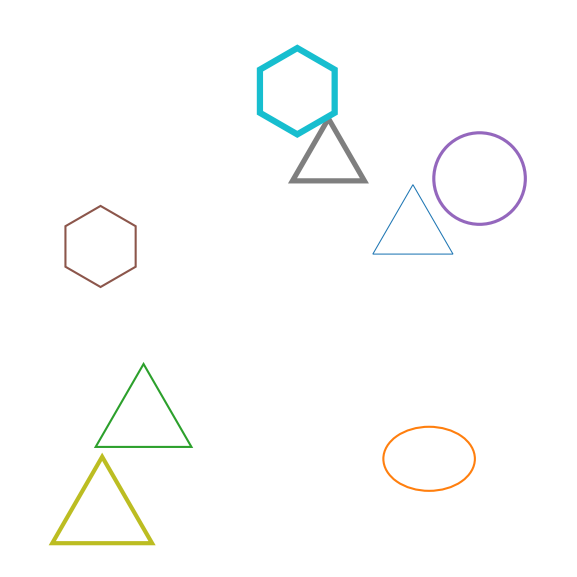[{"shape": "triangle", "thickness": 0.5, "radius": 0.4, "center": [0.715, 0.599]}, {"shape": "oval", "thickness": 1, "radius": 0.4, "center": [0.743, 0.205]}, {"shape": "triangle", "thickness": 1, "radius": 0.48, "center": [0.249, 0.273]}, {"shape": "circle", "thickness": 1.5, "radius": 0.4, "center": [0.83, 0.69]}, {"shape": "hexagon", "thickness": 1, "radius": 0.35, "center": [0.174, 0.572]}, {"shape": "triangle", "thickness": 2.5, "radius": 0.36, "center": [0.569, 0.722]}, {"shape": "triangle", "thickness": 2, "radius": 0.5, "center": [0.177, 0.108]}, {"shape": "hexagon", "thickness": 3, "radius": 0.37, "center": [0.515, 0.841]}]